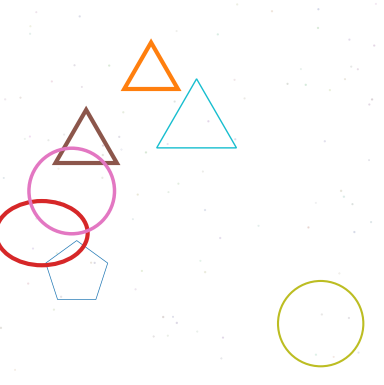[{"shape": "pentagon", "thickness": 0.5, "radius": 0.42, "center": [0.199, 0.291]}, {"shape": "triangle", "thickness": 3, "radius": 0.4, "center": [0.392, 0.809]}, {"shape": "oval", "thickness": 3, "radius": 0.6, "center": [0.109, 0.394]}, {"shape": "triangle", "thickness": 3, "radius": 0.46, "center": [0.224, 0.623]}, {"shape": "circle", "thickness": 2.5, "radius": 0.56, "center": [0.186, 0.504]}, {"shape": "circle", "thickness": 1.5, "radius": 0.55, "center": [0.833, 0.159]}, {"shape": "triangle", "thickness": 1, "radius": 0.6, "center": [0.511, 0.676]}]